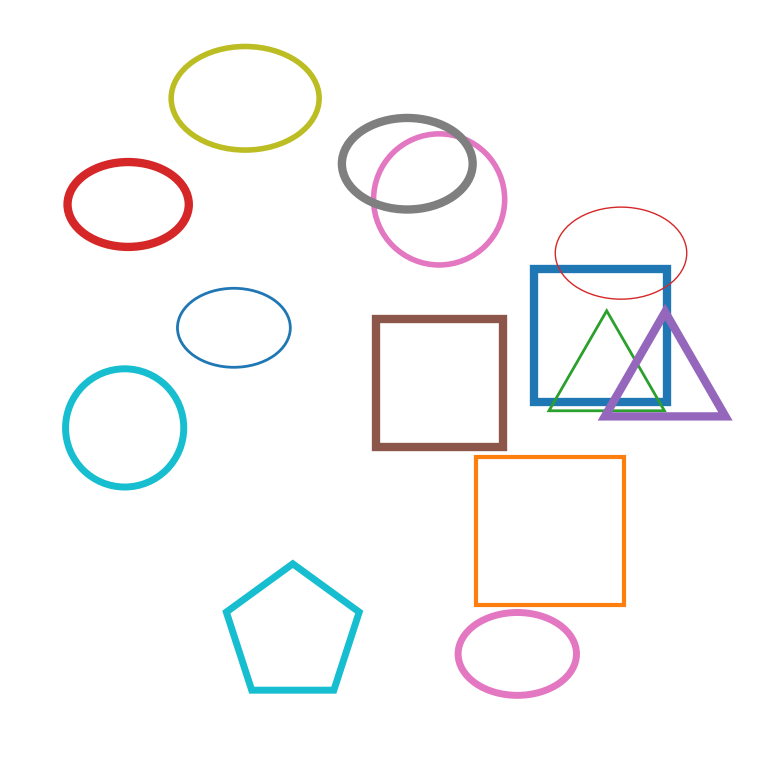[{"shape": "oval", "thickness": 1, "radius": 0.37, "center": [0.304, 0.574]}, {"shape": "square", "thickness": 3, "radius": 0.43, "center": [0.78, 0.565]}, {"shape": "square", "thickness": 1.5, "radius": 0.48, "center": [0.714, 0.311]}, {"shape": "triangle", "thickness": 1, "radius": 0.43, "center": [0.788, 0.51]}, {"shape": "oval", "thickness": 0.5, "radius": 0.43, "center": [0.807, 0.671]}, {"shape": "oval", "thickness": 3, "radius": 0.39, "center": [0.166, 0.734]}, {"shape": "triangle", "thickness": 3, "radius": 0.45, "center": [0.864, 0.504]}, {"shape": "square", "thickness": 3, "radius": 0.41, "center": [0.571, 0.503]}, {"shape": "oval", "thickness": 2.5, "radius": 0.38, "center": [0.672, 0.151]}, {"shape": "circle", "thickness": 2, "radius": 0.43, "center": [0.57, 0.741]}, {"shape": "oval", "thickness": 3, "radius": 0.42, "center": [0.529, 0.787]}, {"shape": "oval", "thickness": 2, "radius": 0.48, "center": [0.318, 0.872]}, {"shape": "pentagon", "thickness": 2.5, "radius": 0.45, "center": [0.38, 0.177]}, {"shape": "circle", "thickness": 2.5, "radius": 0.38, "center": [0.162, 0.444]}]